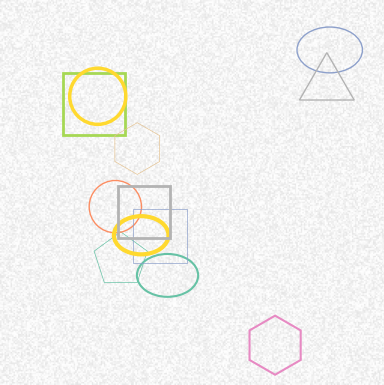[{"shape": "pentagon", "thickness": 0.5, "radius": 0.36, "center": [0.314, 0.325]}, {"shape": "oval", "thickness": 1.5, "radius": 0.4, "center": [0.435, 0.285]}, {"shape": "circle", "thickness": 1, "radius": 0.34, "center": [0.3, 0.463]}, {"shape": "square", "thickness": 0.5, "radius": 0.35, "center": [0.416, 0.386]}, {"shape": "oval", "thickness": 1, "radius": 0.42, "center": [0.856, 0.87]}, {"shape": "hexagon", "thickness": 1.5, "radius": 0.38, "center": [0.715, 0.103]}, {"shape": "square", "thickness": 2, "radius": 0.4, "center": [0.244, 0.73]}, {"shape": "oval", "thickness": 3, "radius": 0.35, "center": [0.367, 0.389]}, {"shape": "circle", "thickness": 2.5, "radius": 0.36, "center": [0.254, 0.75]}, {"shape": "hexagon", "thickness": 0.5, "radius": 0.34, "center": [0.357, 0.614]}, {"shape": "triangle", "thickness": 1, "radius": 0.41, "center": [0.849, 0.781]}, {"shape": "square", "thickness": 2, "radius": 0.34, "center": [0.373, 0.45]}]